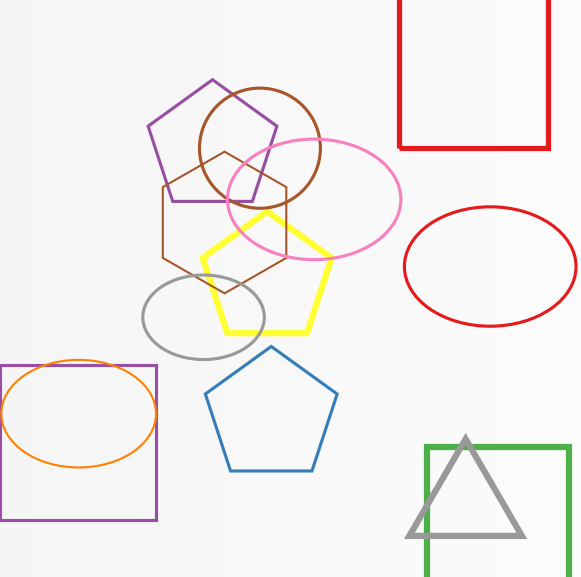[{"shape": "oval", "thickness": 1.5, "radius": 0.74, "center": [0.843, 0.538]}, {"shape": "square", "thickness": 2.5, "radius": 0.64, "center": [0.815, 0.873]}, {"shape": "pentagon", "thickness": 1.5, "radius": 0.6, "center": [0.467, 0.28]}, {"shape": "square", "thickness": 3, "radius": 0.61, "center": [0.857, 0.102]}, {"shape": "pentagon", "thickness": 1.5, "radius": 0.58, "center": [0.366, 0.745]}, {"shape": "square", "thickness": 1.5, "radius": 0.67, "center": [0.134, 0.233]}, {"shape": "oval", "thickness": 1, "radius": 0.67, "center": [0.135, 0.283]}, {"shape": "pentagon", "thickness": 3, "radius": 0.58, "center": [0.46, 0.516]}, {"shape": "circle", "thickness": 1.5, "radius": 0.52, "center": [0.447, 0.743]}, {"shape": "hexagon", "thickness": 1, "radius": 0.61, "center": [0.386, 0.614]}, {"shape": "oval", "thickness": 1.5, "radius": 0.75, "center": [0.541, 0.654]}, {"shape": "oval", "thickness": 1.5, "radius": 0.52, "center": [0.35, 0.45]}, {"shape": "triangle", "thickness": 3, "radius": 0.56, "center": [0.801, 0.127]}]